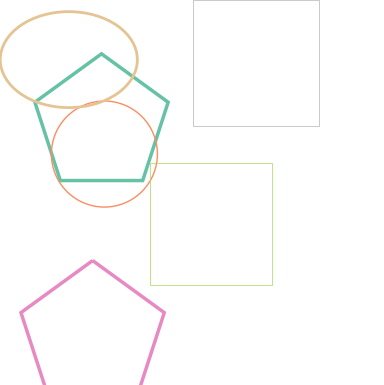[{"shape": "pentagon", "thickness": 2.5, "radius": 0.91, "center": [0.264, 0.678]}, {"shape": "circle", "thickness": 1, "radius": 0.69, "center": [0.271, 0.6]}, {"shape": "pentagon", "thickness": 2.5, "radius": 0.98, "center": [0.241, 0.128]}, {"shape": "square", "thickness": 0.5, "radius": 0.79, "center": [0.548, 0.418]}, {"shape": "oval", "thickness": 2, "radius": 0.89, "center": [0.179, 0.845]}, {"shape": "square", "thickness": 0.5, "radius": 0.82, "center": [0.666, 0.837]}]